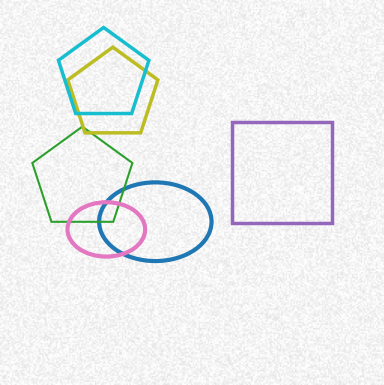[{"shape": "oval", "thickness": 3, "radius": 0.73, "center": [0.403, 0.424]}, {"shape": "pentagon", "thickness": 1.5, "radius": 0.68, "center": [0.214, 0.534]}, {"shape": "square", "thickness": 2.5, "radius": 0.65, "center": [0.732, 0.553]}, {"shape": "oval", "thickness": 3, "radius": 0.5, "center": [0.276, 0.404]}, {"shape": "pentagon", "thickness": 2.5, "radius": 0.61, "center": [0.293, 0.754]}, {"shape": "pentagon", "thickness": 2.5, "radius": 0.62, "center": [0.269, 0.805]}]